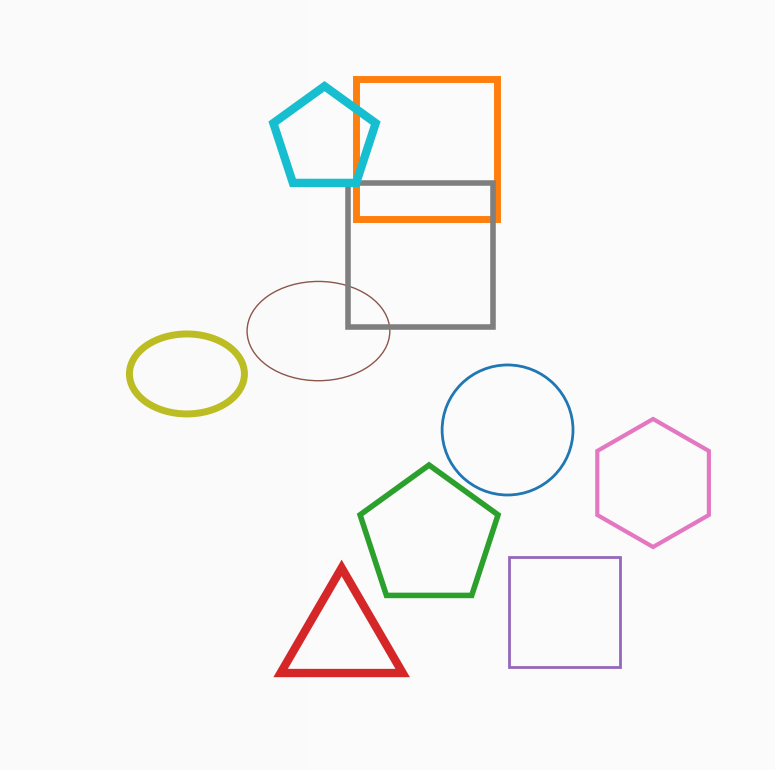[{"shape": "circle", "thickness": 1, "radius": 0.42, "center": [0.655, 0.442]}, {"shape": "square", "thickness": 2.5, "radius": 0.45, "center": [0.551, 0.807]}, {"shape": "pentagon", "thickness": 2, "radius": 0.47, "center": [0.554, 0.302]}, {"shape": "triangle", "thickness": 3, "radius": 0.45, "center": [0.441, 0.171]}, {"shape": "square", "thickness": 1, "radius": 0.36, "center": [0.729, 0.205]}, {"shape": "oval", "thickness": 0.5, "radius": 0.46, "center": [0.411, 0.57]}, {"shape": "hexagon", "thickness": 1.5, "radius": 0.42, "center": [0.843, 0.373]}, {"shape": "square", "thickness": 2, "radius": 0.47, "center": [0.542, 0.669]}, {"shape": "oval", "thickness": 2.5, "radius": 0.37, "center": [0.241, 0.514]}, {"shape": "pentagon", "thickness": 3, "radius": 0.35, "center": [0.419, 0.819]}]